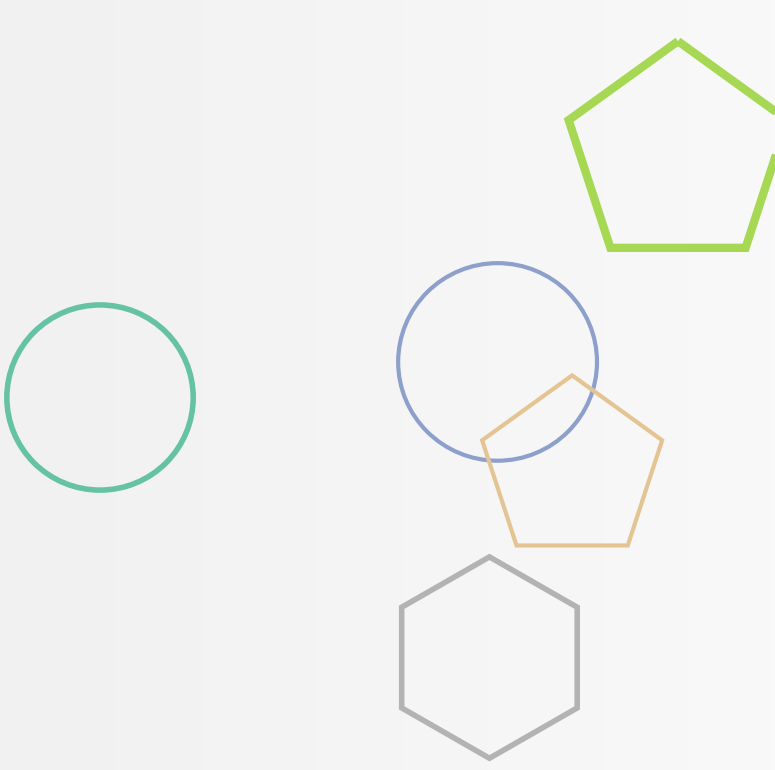[{"shape": "circle", "thickness": 2, "radius": 0.6, "center": [0.129, 0.484]}, {"shape": "circle", "thickness": 1.5, "radius": 0.64, "center": [0.642, 0.53]}, {"shape": "pentagon", "thickness": 3, "radius": 0.74, "center": [0.875, 0.798]}, {"shape": "pentagon", "thickness": 1.5, "radius": 0.61, "center": [0.738, 0.39]}, {"shape": "hexagon", "thickness": 2, "radius": 0.65, "center": [0.632, 0.146]}]